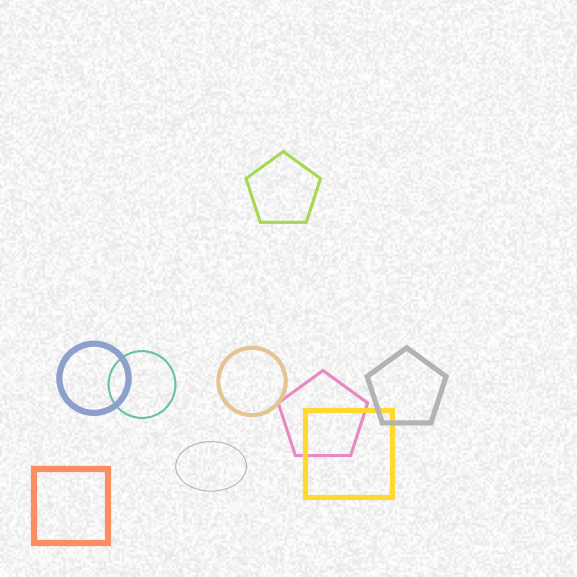[{"shape": "circle", "thickness": 1, "radius": 0.29, "center": [0.246, 0.333]}, {"shape": "square", "thickness": 3, "radius": 0.32, "center": [0.123, 0.123]}, {"shape": "circle", "thickness": 3, "radius": 0.3, "center": [0.163, 0.344]}, {"shape": "pentagon", "thickness": 1.5, "radius": 0.41, "center": [0.559, 0.276]}, {"shape": "pentagon", "thickness": 1.5, "radius": 0.34, "center": [0.491, 0.669]}, {"shape": "square", "thickness": 2.5, "radius": 0.38, "center": [0.603, 0.215]}, {"shape": "circle", "thickness": 2, "radius": 0.29, "center": [0.436, 0.339]}, {"shape": "pentagon", "thickness": 2.5, "radius": 0.36, "center": [0.704, 0.325]}, {"shape": "oval", "thickness": 0.5, "radius": 0.31, "center": [0.366, 0.192]}]